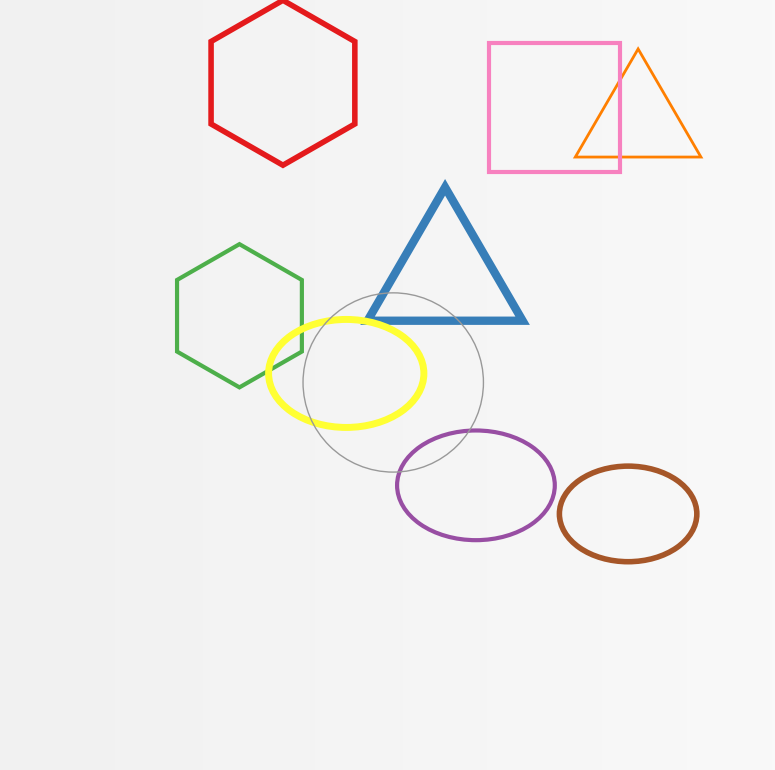[{"shape": "hexagon", "thickness": 2, "radius": 0.54, "center": [0.365, 0.893]}, {"shape": "triangle", "thickness": 3, "radius": 0.58, "center": [0.574, 0.641]}, {"shape": "hexagon", "thickness": 1.5, "radius": 0.46, "center": [0.309, 0.59]}, {"shape": "oval", "thickness": 1.5, "radius": 0.51, "center": [0.614, 0.37]}, {"shape": "triangle", "thickness": 1, "radius": 0.47, "center": [0.823, 0.843]}, {"shape": "oval", "thickness": 2.5, "radius": 0.5, "center": [0.447, 0.515]}, {"shape": "oval", "thickness": 2, "radius": 0.44, "center": [0.81, 0.333]}, {"shape": "square", "thickness": 1.5, "radius": 0.42, "center": [0.716, 0.86]}, {"shape": "circle", "thickness": 0.5, "radius": 0.58, "center": [0.507, 0.503]}]